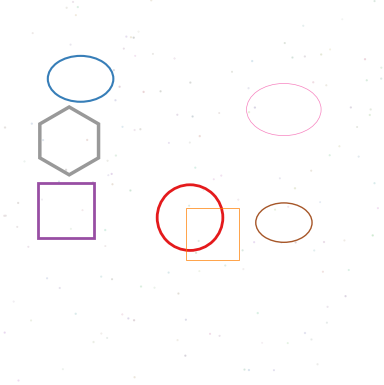[{"shape": "circle", "thickness": 2, "radius": 0.43, "center": [0.494, 0.435]}, {"shape": "oval", "thickness": 1.5, "radius": 0.43, "center": [0.209, 0.795]}, {"shape": "square", "thickness": 2, "radius": 0.36, "center": [0.171, 0.453]}, {"shape": "square", "thickness": 0.5, "radius": 0.34, "center": [0.553, 0.392]}, {"shape": "oval", "thickness": 1, "radius": 0.37, "center": [0.737, 0.422]}, {"shape": "oval", "thickness": 0.5, "radius": 0.48, "center": [0.737, 0.715]}, {"shape": "hexagon", "thickness": 2.5, "radius": 0.44, "center": [0.18, 0.634]}]